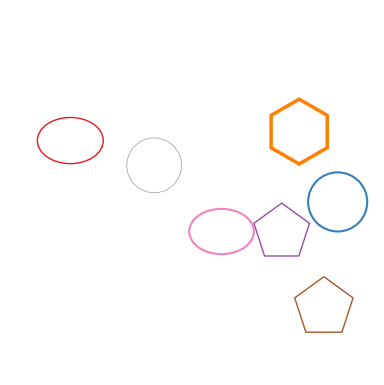[{"shape": "oval", "thickness": 1, "radius": 0.43, "center": [0.183, 0.635]}, {"shape": "circle", "thickness": 1.5, "radius": 0.38, "center": [0.877, 0.476]}, {"shape": "pentagon", "thickness": 1, "radius": 0.38, "center": [0.732, 0.397]}, {"shape": "hexagon", "thickness": 2.5, "radius": 0.42, "center": [0.777, 0.658]}, {"shape": "pentagon", "thickness": 1, "radius": 0.4, "center": [0.841, 0.202]}, {"shape": "oval", "thickness": 1.5, "radius": 0.42, "center": [0.575, 0.399]}, {"shape": "circle", "thickness": 0.5, "radius": 0.36, "center": [0.401, 0.571]}]